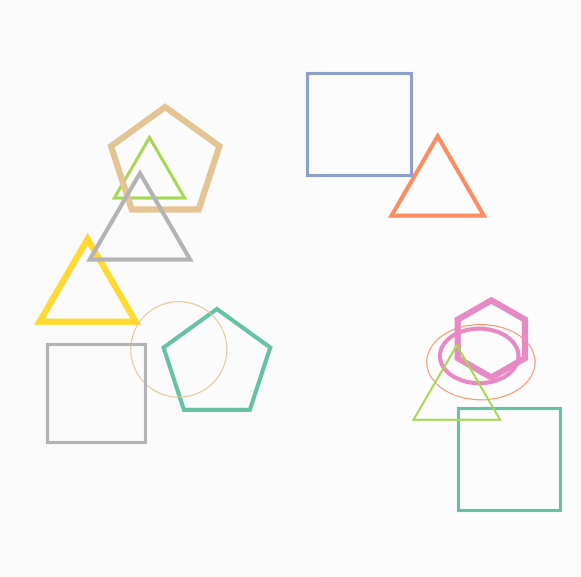[{"shape": "square", "thickness": 1.5, "radius": 0.44, "center": [0.876, 0.205]}, {"shape": "pentagon", "thickness": 2, "radius": 0.48, "center": [0.373, 0.368]}, {"shape": "oval", "thickness": 0.5, "radius": 0.47, "center": [0.827, 0.372]}, {"shape": "triangle", "thickness": 2, "radius": 0.46, "center": [0.753, 0.672]}, {"shape": "square", "thickness": 1.5, "radius": 0.44, "center": [0.618, 0.784]}, {"shape": "hexagon", "thickness": 3, "radius": 0.33, "center": [0.845, 0.412]}, {"shape": "oval", "thickness": 2, "radius": 0.34, "center": [0.824, 0.383]}, {"shape": "triangle", "thickness": 1.5, "radius": 0.35, "center": [0.257, 0.691]}, {"shape": "triangle", "thickness": 1, "radius": 0.43, "center": [0.786, 0.315]}, {"shape": "triangle", "thickness": 3, "radius": 0.48, "center": [0.151, 0.49]}, {"shape": "pentagon", "thickness": 3, "radius": 0.49, "center": [0.284, 0.716]}, {"shape": "circle", "thickness": 0.5, "radius": 0.41, "center": [0.308, 0.394]}, {"shape": "triangle", "thickness": 2, "radius": 0.5, "center": [0.241, 0.6]}, {"shape": "square", "thickness": 1.5, "radius": 0.42, "center": [0.165, 0.319]}]